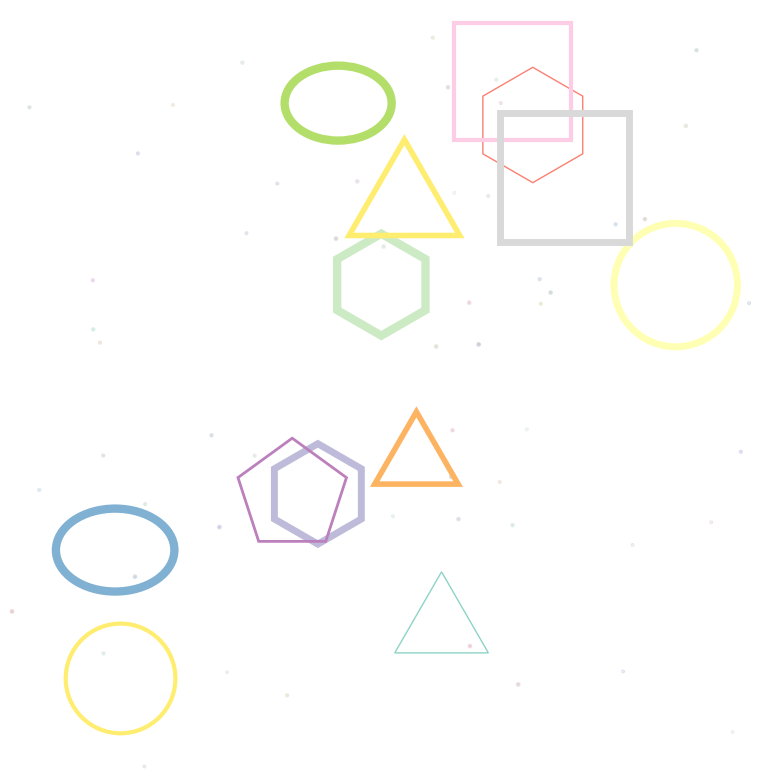[{"shape": "triangle", "thickness": 0.5, "radius": 0.35, "center": [0.573, 0.187]}, {"shape": "circle", "thickness": 2.5, "radius": 0.4, "center": [0.878, 0.63]}, {"shape": "hexagon", "thickness": 2.5, "radius": 0.33, "center": [0.413, 0.359]}, {"shape": "hexagon", "thickness": 0.5, "radius": 0.37, "center": [0.692, 0.838]}, {"shape": "oval", "thickness": 3, "radius": 0.38, "center": [0.15, 0.286]}, {"shape": "triangle", "thickness": 2, "radius": 0.31, "center": [0.541, 0.403]}, {"shape": "oval", "thickness": 3, "radius": 0.35, "center": [0.439, 0.866]}, {"shape": "square", "thickness": 1.5, "radius": 0.38, "center": [0.666, 0.894]}, {"shape": "square", "thickness": 2.5, "radius": 0.42, "center": [0.733, 0.769]}, {"shape": "pentagon", "thickness": 1, "radius": 0.37, "center": [0.38, 0.357]}, {"shape": "hexagon", "thickness": 3, "radius": 0.33, "center": [0.495, 0.63]}, {"shape": "circle", "thickness": 1.5, "radius": 0.36, "center": [0.157, 0.119]}, {"shape": "triangle", "thickness": 2, "radius": 0.42, "center": [0.525, 0.736]}]